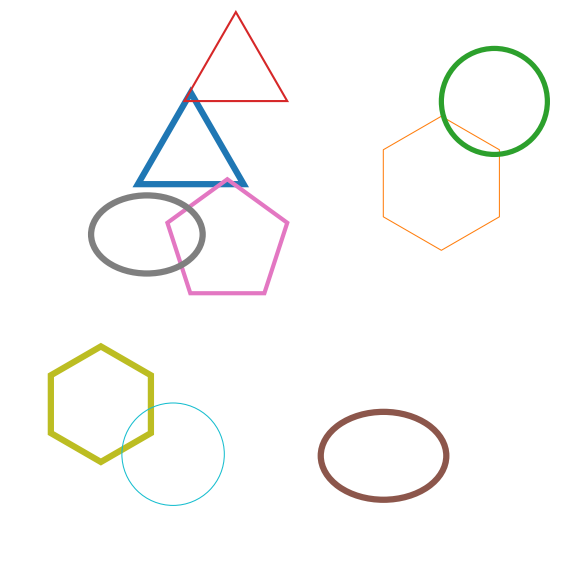[{"shape": "triangle", "thickness": 3, "radius": 0.53, "center": [0.33, 0.733]}, {"shape": "hexagon", "thickness": 0.5, "radius": 0.58, "center": [0.764, 0.682]}, {"shape": "circle", "thickness": 2.5, "radius": 0.46, "center": [0.856, 0.823]}, {"shape": "triangle", "thickness": 1, "radius": 0.51, "center": [0.408, 0.875]}, {"shape": "oval", "thickness": 3, "radius": 0.54, "center": [0.664, 0.21]}, {"shape": "pentagon", "thickness": 2, "radius": 0.55, "center": [0.394, 0.58]}, {"shape": "oval", "thickness": 3, "radius": 0.48, "center": [0.254, 0.593]}, {"shape": "hexagon", "thickness": 3, "radius": 0.5, "center": [0.175, 0.299]}, {"shape": "circle", "thickness": 0.5, "radius": 0.44, "center": [0.3, 0.213]}]